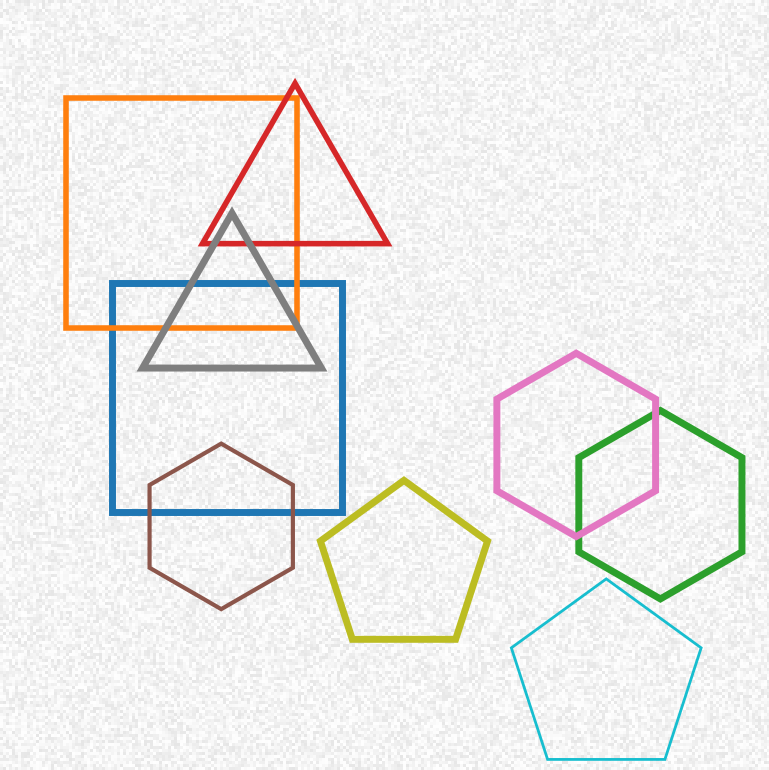[{"shape": "square", "thickness": 2.5, "radius": 0.75, "center": [0.295, 0.484]}, {"shape": "square", "thickness": 2, "radius": 0.75, "center": [0.235, 0.723]}, {"shape": "hexagon", "thickness": 2.5, "radius": 0.61, "center": [0.858, 0.345]}, {"shape": "triangle", "thickness": 2, "radius": 0.69, "center": [0.383, 0.753]}, {"shape": "hexagon", "thickness": 1.5, "radius": 0.54, "center": [0.287, 0.316]}, {"shape": "hexagon", "thickness": 2.5, "radius": 0.59, "center": [0.748, 0.422]}, {"shape": "triangle", "thickness": 2.5, "radius": 0.67, "center": [0.301, 0.589]}, {"shape": "pentagon", "thickness": 2.5, "radius": 0.57, "center": [0.525, 0.262]}, {"shape": "pentagon", "thickness": 1, "radius": 0.65, "center": [0.787, 0.119]}]